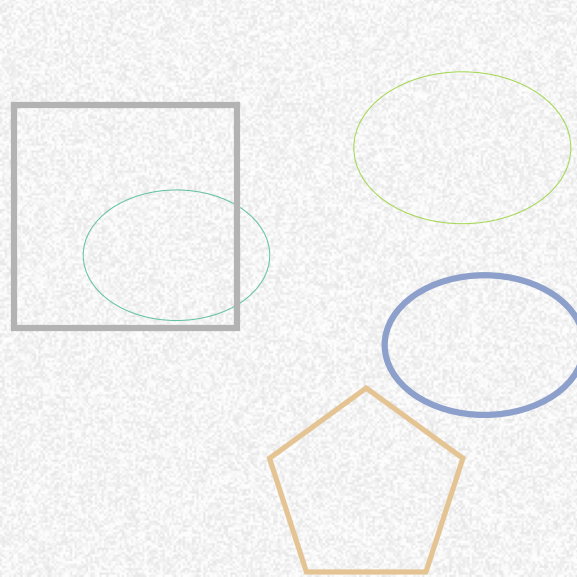[{"shape": "oval", "thickness": 0.5, "radius": 0.81, "center": [0.306, 0.557]}, {"shape": "oval", "thickness": 3, "radius": 0.86, "center": [0.839, 0.402]}, {"shape": "oval", "thickness": 0.5, "radius": 0.94, "center": [0.801, 0.743]}, {"shape": "pentagon", "thickness": 2.5, "radius": 0.88, "center": [0.634, 0.151]}, {"shape": "square", "thickness": 3, "radius": 0.97, "center": [0.218, 0.624]}]